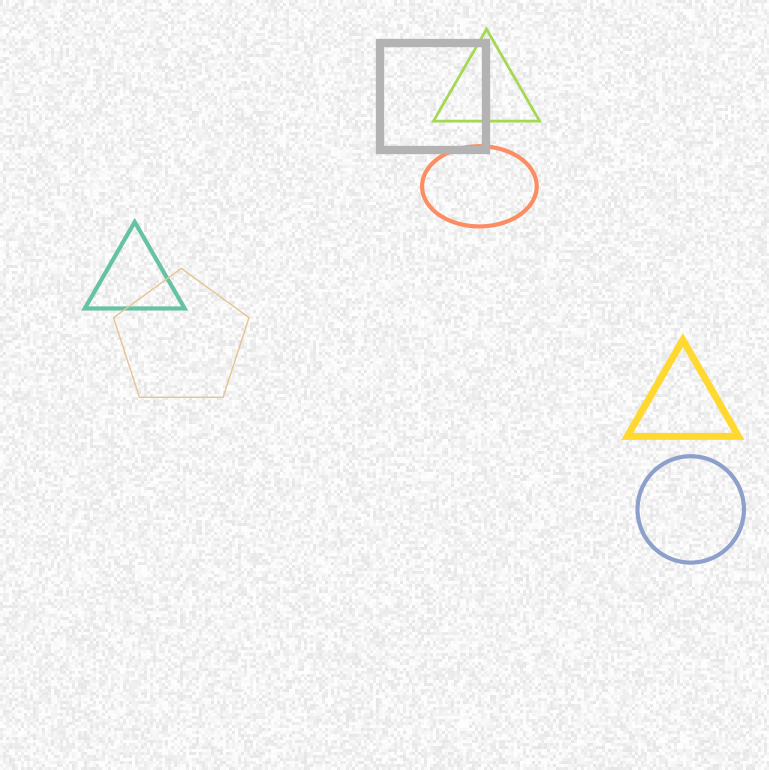[{"shape": "triangle", "thickness": 1.5, "radius": 0.37, "center": [0.175, 0.637]}, {"shape": "oval", "thickness": 1.5, "radius": 0.37, "center": [0.623, 0.758]}, {"shape": "circle", "thickness": 1.5, "radius": 0.35, "center": [0.897, 0.338]}, {"shape": "triangle", "thickness": 1, "radius": 0.4, "center": [0.632, 0.883]}, {"shape": "triangle", "thickness": 2.5, "radius": 0.42, "center": [0.887, 0.475]}, {"shape": "pentagon", "thickness": 0.5, "radius": 0.46, "center": [0.235, 0.559]}, {"shape": "square", "thickness": 3, "radius": 0.35, "center": [0.562, 0.875]}]